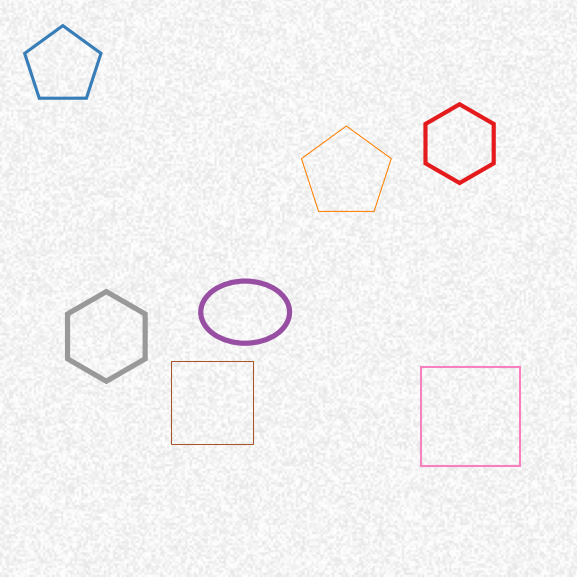[{"shape": "hexagon", "thickness": 2, "radius": 0.34, "center": [0.796, 0.75]}, {"shape": "pentagon", "thickness": 1.5, "radius": 0.35, "center": [0.109, 0.885]}, {"shape": "oval", "thickness": 2.5, "radius": 0.38, "center": [0.425, 0.459]}, {"shape": "pentagon", "thickness": 0.5, "radius": 0.41, "center": [0.6, 0.699]}, {"shape": "square", "thickness": 0.5, "radius": 0.36, "center": [0.367, 0.303]}, {"shape": "square", "thickness": 1, "radius": 0.43, "center": [0.814, 0.278]}, {"shape": "hexagon", "thickness": 2.5, "radius": 0.39, "center": [0.184, 0.417]}]